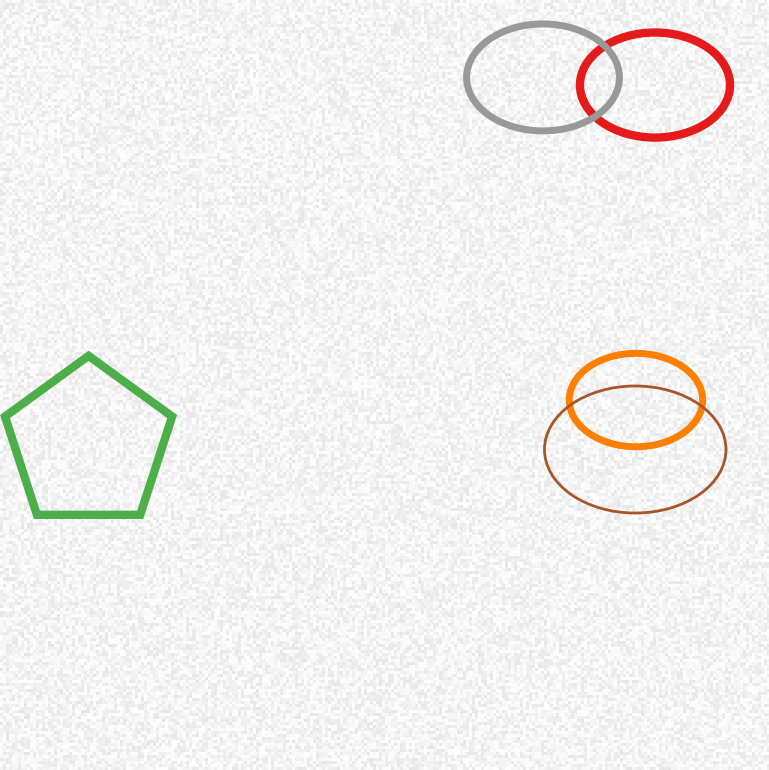[{"shape": "oval", "thickness": 3, "radius": 0.49, "center": [0.851, 0.89]}, {"shape": "pentagon", "thickness": 3, "radius": 0.57, "center": [0.115, 0.424]}, {"shape": "oval", "thickness": 2.5, "radius": 0.43, "center": [0.826, 0.48]}, {"shape": "oval", "thickness": 1, "radius": 0.59, "center": [0.825, 0.416]}, {"shape": "oval", "thickness": 2.5, "radius": 0.5, "center": [0.705, 0.899]}]